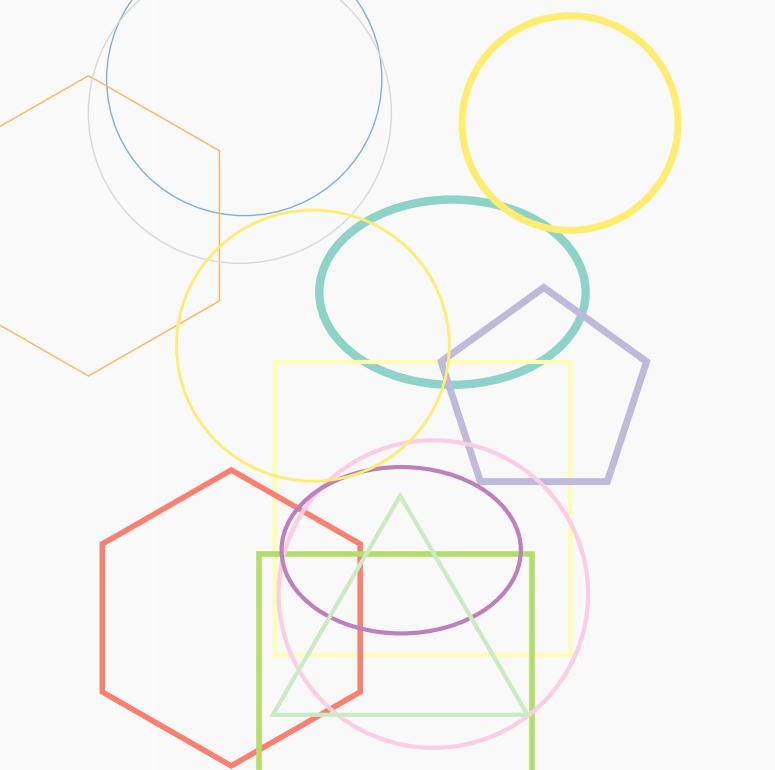[{"shape": "oval", "thickness": 3, "radius": 0.86, "center": [0.584, 0.621]}, {"shape": "square", "thickness": 1.5, "radius": 0.95, "center": [0.546, 0.34]}, {"shape": "pentagon", "thickness": 2.5, "radius": 0.7, "center": [0.702, 0.487]}, {"shape": "hexagon", "thickness": 2, "radius": 0.96, "center": [0.298, 0.197]}, {"shape": "circle", "thickness": 0.5, "radius": 0.89, "center": [0.315, 0.898]}, {"shape": "hexagon", "thickness": 0.5, "radius": 0.98, "center": [0.114, 0.707]}, {"shape": "square", "thickness": 2, "radius": 0.88, "center": [0.51, 0.104]}, {"shape": "circle", "thickness": 1.5, "radius": 1.0, "center": [0.559, 0.228]}, {"shape": "circle", "thickness": 0.5, "radius": 0.98, "center": [0.31, 0.854]}, {"shape": "oval", "thickness": 1.5, "radius": 0.77, "center": [0.518, 0.285]}, {"shape": "triangle", "thickness": 1.5, "radius": 0.95, "center": [0.516, 0.167]}, {"shape": "circle", "thickness": 1, "radius": 0.88, "center": [0.404, 0.551]}, {"shape": "circle", "thickness": 2.5, "radius": 0.7, "center": [0.736, 0.84]}]